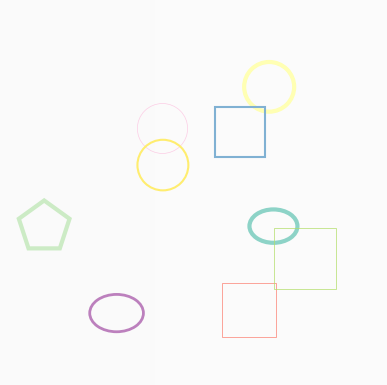[{"shape": "oval", "thickness": 3, "radius": 0.31, "center": [0.706, 0.413]}, {"shape": "circle", "thickness": 3, "radius": 0.32, "center": [0.695, 0.774]}, {"shape": "square", "thickness": 0.5, "radius": 0.35, "center": [0.643, 0.195]}, {"shape": "square", "thickness": 1.5, "radius": 0.33, "center": [0.619, 0.657]}, {"shape": "square", "thickness": 0.5, "radius": 0.4, "center": [0.787, 0.328]}, {"shape": "circle", "thickness": 0.5, "radius": 0.32, "center": [0.419, 0.666]}, {"shape": "oval", "thickness": 2, "radius": 0.35, "center": [0.301, 0.187]}, {"shape": "pentagon", "thickness": 3, "radius": 0.34, "center": [0.114, 0.411]}, {"shape": "circle", "thickness": 1.5, "radius": 0.33, "center": [0.42, 0.571]}]